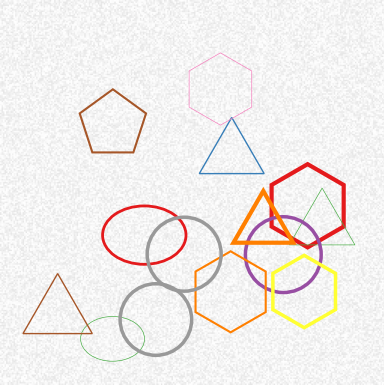[{"shape": "oval", "thickness": 2, "radius": 0.54, "center": [0.375, 0.389]}, {"shape": "hexagon", "thickness": 3, "radius": 0.54, "center": [0.799, 0.466]}, {"shape": "triangle", "thickness": 1, "radius": 0.49, "center": [0.602, 0.598]}, {"shape": "oval", "thickness": 0.5, "radius": 0.42, "center": [0.292, 0.12]}, {"shape": "triangle", "thickness": 0.5, "radius": 0.49, "center": [0.837, 0.413]}, {"shape": "circle", "thickness": 2.5, "radius": 0.49, "center": [0.736, 0.339]}, {"shape": "hexagon", "thickness": 1.5, "radius": 0.53, "center": [0.599, 0.242]}, {"shape": "triangle", "thickness": 3, "radius": 0.45, "center": [0.684, 0.414]}, {"shape": "hexagon", "thickness": 2.5, "radius": 0.47, "center": [0.79, 0.243]}, {"shape": "triangle", "thickness": 1, "radius": 0.52, "center": [0.15, 0.185]}, {"shape": "pentagon", "thickness": 1.5, "radius": 0.45, "center": [0.293, 0.677]}, {"shape": "hexagon", "thickness": 0.5, "radius": 0.47, "center": [0.573, 0.769]}, {"shape": "circle", "thickness": 2.5, "radius": 0.46, "center": [0.405, 0.17]}, {"shape": "circle", "thickness": 2.5, "radius": 0.48, "center": [0.478, 0.34]}]